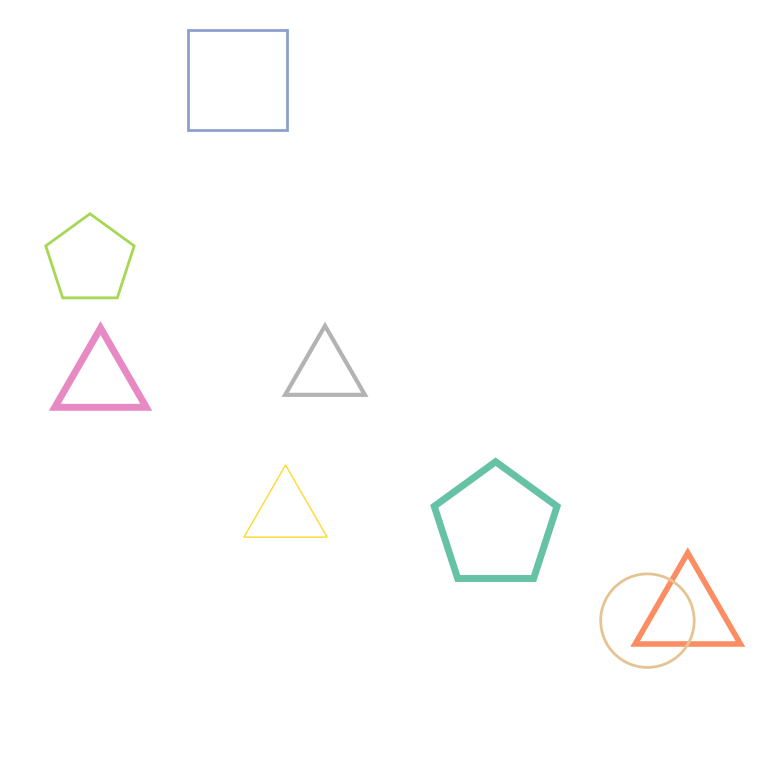[{"shape": "pentagon", "thickness": 2.5, "radius": 0.42, "center": [0.644, 0.317]}, {"shape": "triangle", "thickness": 2, "radius": 0.39, "center": [0.893, 0.203]}, {"shape": "square", "thickness": 1, "radius": 0.32, "center": [0.308, 0.896]}, {"shape": "triangle", "thickness": 2.5, "radius": 0.34, "center": [0.131, 0.505]}, {"shape": "pentagon", "thickness": 1, "radius": 0.3, "center": [0.117, 0.662]}, {"shape": "triangle", "thickness": 0.5, "radius": 0.31, "center": [0.371, 0.334]}, {"shape": "circle", "thickness": 1, "radius": 0.3, "center": [0.841, 0.194]}, {"shape": "triangle", "thickness": 1.5, "radius": 0.3, "center": [0.422, 0.517]}]